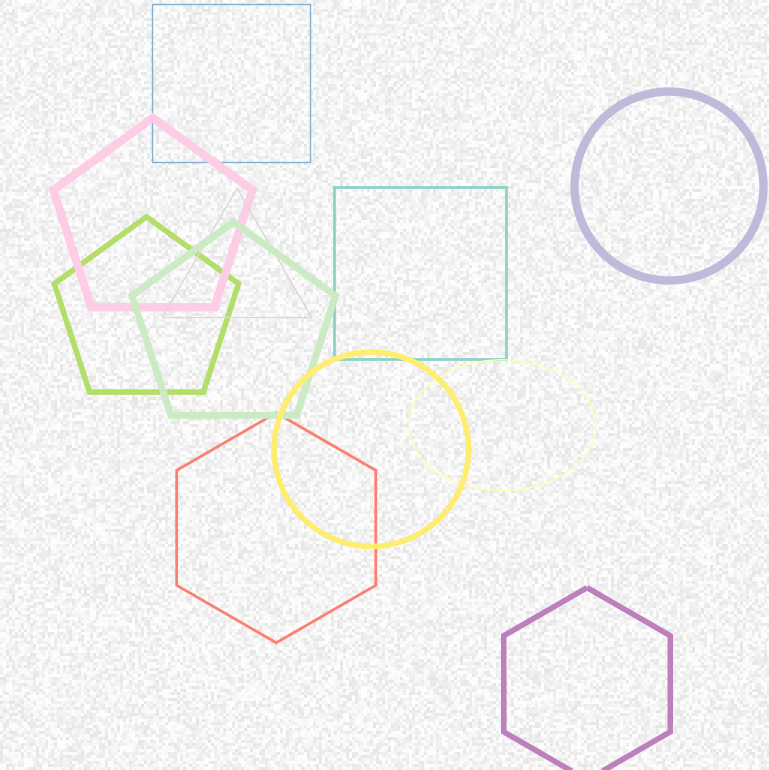[{"shape": "square", "thickness": 1, "radius": 0.56, "center": [0.545, 0.646]}, {"shape": "oval", "thickness": 0.5, "radius": 0.61, "center": [0.652, 0.448]}, {"shape": "circle", "thickness": 3, "radius": 0.61, "center": [0.869, 0.758]}, {"shape": "hexagon", "thickness": 1, "radius": 0.75, "center": [0.359, 0.315]}, {"shape": "square", "thickness": 0.5, "radius": 0.51, "center": [0.3, 0.892]}, {"shape": "pentagon", "thickness": 2, "radius": 0.63, "center": [0.19, 0.593]}, {"shape": "pentagon", "thickness": 3, "radius": 0.68, "center": [0.198, 0.711]}, {"shape": "triangle", "thickness": 0.5, "radius": 0.56, "center": [0.308, 0.644]}, {"shape": "hexagon", "thickness": 2, "radius": 0.62, "center": [0.762, 0.112]}, {"shape": "pentagon", "thickness": 2.5, "radius": 0.69, "center": [0.303, 0.573]}, {"shape": "circle", "thickness": 2, "radius": 0.63, "center": [0.482, 0.417]}]